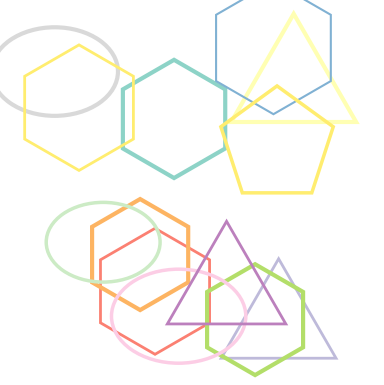[{"shape": "hexagon", "thickness": 3, "radius": 0.77, "center": [0.452, 0.691]}, {"shape": "triangle", "thickness": 3, "radius": 0.94, "center": [0.763, 0.777]}, {"shape": "triangle", "thickness": 2, "radius": 0.86, "center": [0.724, 0.156]}, {"shape": "hexagon", "thickness": 2, "radius": 0.82, "center": [0.403, 0.243]}, {"shape": "hexagon", "thickness": 1.5, "radius": 0.86, "center": [0.71, 0.875]}, {"shape": "hexagon", "thickness": 3, "radius": 0.72, "center": [0.364, 0.339]}, {"shape": "hexagon", "thickness": 3, "radius": 0.72, "center": [0.663, 0.17]}, {"shape": "oval", "thickness": 2.5, "radius": 0.87, "center": [0.464, 0.179]}, {"shape": "oval", "thickness": 3, "radius": 0.82, "center": [0.142, 0.814]}, {"shape": "triangle", "thickness": 2, "radius": 0.89, "center": [0.589, 0.247]}, {"shape": "oval", "thickness": 2.5, "radius": 0.74, "center": [0.268, 0.371]}, {"shape": "pentagon", "thickness": 2.5, "radius": 0.77, "center": [0.72, 0.623]}, {"shape": "hexagon", "thickness": 2, "radius": 0.82, "center": [0.205, 0.72]}]